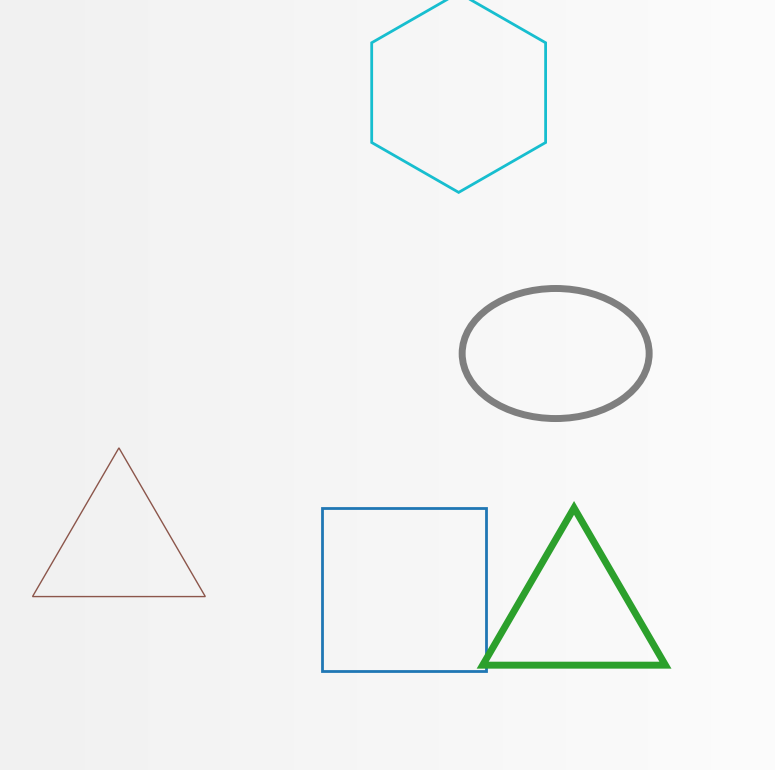[{"shape": "square", "thickness": 1, "radius": 0.53, "center": [0.521, 0.234]}, {"shape": "triangle", "thickness": 2.5, "radius": 0.68, "center": [0.741, 0.204]}, {"shape": "triangle", "thickness": 0.5, "radius": 0.64, "center": [0.153, 0.29]}, {"shape": "oval", "thickness": 2.5, "radius": 0.6, "center": [0.717, 0.541]}, {"shape": "hexagon", "thickness": 1, "radius": 0.65, "center": [0.592, 0.88]}]